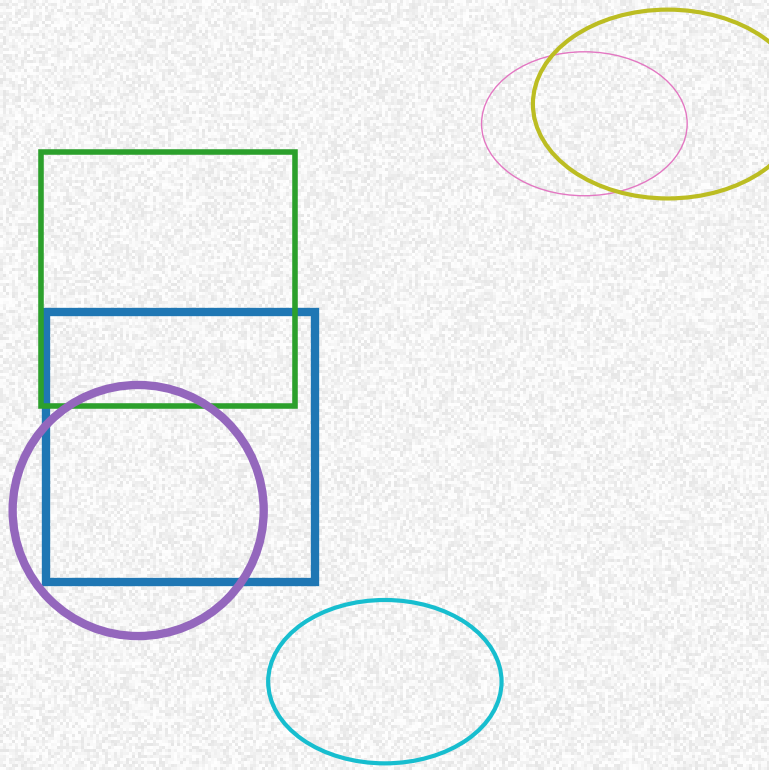[{"shape": "square", "thickness": 3, "radius": 0.87, "center": [0.234, 0.419]}, {"shape": "square", "thickness": 2, "radius": 0.82, "center": [0.219, 0.637]}, {"shape": "circle", "thickness": 3, "radius": 0.82, "center": [0.179, 0.337]}, {"shape": "oval", "thickness": 0.5, "radius": 0.67, "center": [0.759, 0.839]}, {"shape": "oval", "thickness": 1.5, "radius": 0.88, "center": [0.867, 0.865]}, {"shape": "oval", "thickness": 1.5, "radius": 0.76, "center": [0.5, 0.115]}]